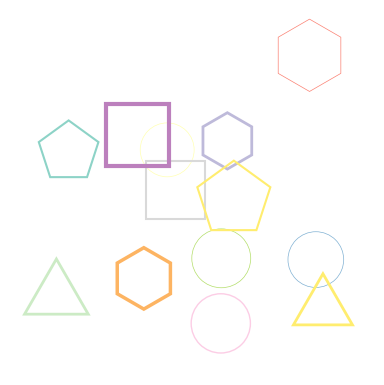[{"shape": "pentagon", "thickness": 1.5, "radius": 0.41, "center": [0.178, 0.606]}, {"shape": "circle", "thickness": 0.5, "radius": 0.35, "center": [0.434, 0.611]}, {"shape": "hexagon", "thickness": 2, "radius": 0.37, "center": [0.591, 0.634]}, {"shape": "hexagon", "thickness": 0.5, "radius": 0.47, "center": [0.804, 0.856]}, {"shape": "circle", "thickness": 0.5, "radius": 0.36, "center": [0.82, 0.326]}, {"shape": "hexagon", "thickness": 2.5, "radius": 0.4, "center": [0.374, 0.277]}, {"shape": "circle", "thickness": 0.5, "radius": 0.38, "center": [0.575, 0.329]}, {"shape": "circle", "thickness": 1, "radius": 0.38, "center": [0.573, 0.16]}, {"shape": "square", "thickness": 1.5, "radius": 0.38, "center": [0.456, 0.507]}, {"shape": "square", "thickness": 3, "radius": 0.4, "center": [0.357, 0.649]}, {"shape": "triangle", "thickness": 2, "radius": 0.48, "center": [0.146, 0.232]}, {"shape": "pentagon", "thickness": 1.5, "radius": 0.5, "center": [0.607, 0.483]}, {"shape": "triangle", "thickness": 2, "radius": 0.44, "center": [0.839, 0.2]}]